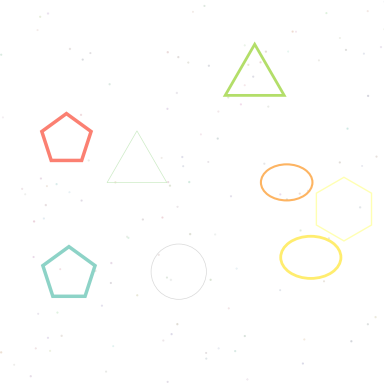[{"shape": "pentagon", "thickness": 2.5, "radius": 0.36, "center": [0.179, 0.288]}, {"shape": "hexagon", "thickness": 1, "radius": 0.41, "center": [0.893, 0.457]}, {"shape": "pentagon", "thickness": 2.5, "radius": 0.34, "center": [0.173, 0.638]}, {"shape": "oval", "thickness": 1.5, "radius": 0.33, "center": [0.745, 0.526]}, {"shape": "triangle", "thickness": 2, "radius": 0.44, "center": [0.662, 0.797]}, {"shape": "circle", "thickness": 0.5, "radius": 0.36, "center": [0.464, 0.294]}, {"shape": "triangle", "thickness": 0.5, "radius": 0.45, "center": [0.356, 0.57]}, {"shape": "oval", "thickness": 2, "radius": 0.39, "center": [0.807, 0.332]}]